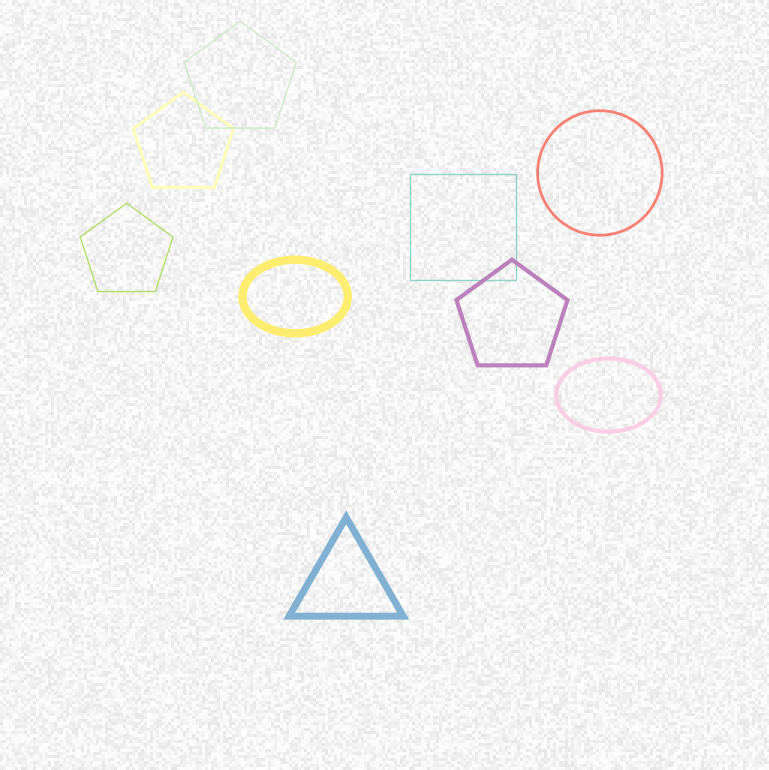[{"shape": "square", "thickness": 0.5, "radius": 0.35, "center": [0.601, 0.705]}, {"shape": "pentagon", "thickness": 1, "radius": 0.34, "center": [0.238, 0.812]}, {"shape": "circle", "thickness": 1, "radius": 0.4, "center": [0.779, 0.775]}, {"shape": "triangle", "thickness": 2.5, "radius": 0.43, "center": [0.45, 0.243]}, {"shape": "pentagon", "thickness": 0.5, "radius": 0.32, "center": [0.164, 0.673]}, {"shape": "oval", "thickness": 1.5, "radius": 0.34, "center": [0.79, 0.487]}, {"shape": "pentagon", "thickness": 1.5, "radius": 0.38, "center": [0.665, 0.587]}, {"shape": "pentagon", "thickness": 0.5, "radius": 0.38, "center": [0.312, 0.896]}, {"shape": "oval", "thickness": 3, "radius": 0.34, "center": [0.383, 0.615]}]